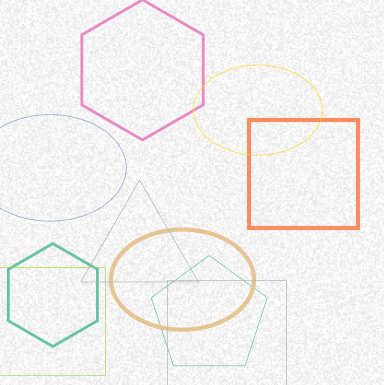[{"shape": "pentagon", "thickness": 0.5, "radius": 0.79, "center": [0.544, 0.178]}, {"shape": "hexagon", "thickness": 2, "radius": 0.67, "center": [0.137, 0.234]}, {"shape": "square", "thickness": 3, "radius": 0.7, "center": [0.788, 0.548]}, {"shape": "oval", "thickness": 0.5, "radius": 0.99, "center": [0.13, 0.564]}, {"shape": "hexagon", "thickness": 2, "radius": 0.91, "center": [0.37, 0.819]}, {"shape": "square", "thickness": 0.5, "radius": 0.7, "center": [0.131, 0.166]}, {"shape": "oval", "thickness": 0.5, "radius": 0.84, "center": [0.67, 0.714]}, {"shape": "oval", "thickness": 3, "radius": 0.93, "center": [0.474, 0.274]}, {"shape": "triangle", "thickness": 0.5, "radius": 0.88, "center": [0.363, 0.356]}, {"shape": "square", "thickness": 0.5, "radius": 0.77, "center": [0.589, 0.118]}]